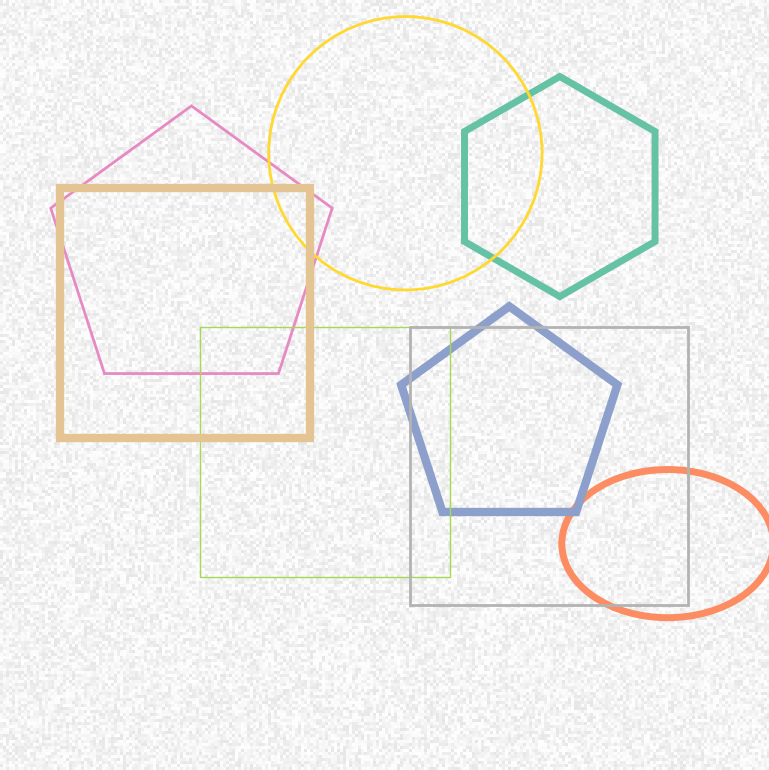[{"shape": "hexagon", "thickness": 2.5, "radius": 0.71, "center": [0.727, 0.758]}, {"shape": "oval", "thickness": 2.5, "radius": 0.69, "center": [0.867, 0.294]}, {"shape": "pentagon", "thickness": 3, "radius": 0.74, "center": [0.661, 0.455]}, {"shape": "pentagon", "thickness": 1, "radius": 0.96, "center": [0.249, 0.67]}, {"shape": "square", "thickness": 0.5, "radius": 0.81, "center": [0.422, 0.413]}, {"shape": "circle", "thickness": 1, "radius": 0.89, "center": [0.526, 0.801]}, {"shape": "square", "thickness": 3, "radius": 0.81, "center": [0.24, 0.593]}, {"shape": "square", "thickness": 1, "radius": 0.9, "center": [0.713, 0.395]}]